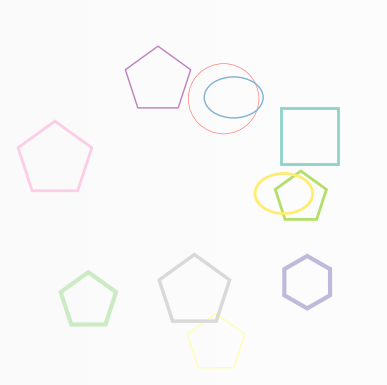[{"shape": "square", "thickness": 2, "radius": 0.37, "center": [0.799, 0.647]}, {"shape": "pentagon", "thickness": 1, "radius": 0.39, "center": [0.557, 0.108]}, {"shape": "hexagon", "thickness": 3, "radius": 0.34, "center": [0.793, 0.267]}, {"shape": "circle", "thickness": 0.5, "radius": 0.46, "center": [0.577, 0.744]}, {"shape": "oval", "thickness": 1, "radius": 0.38, "center": [0.603, 0.747]}, {"shape": "pentagon", "thickness": 2, "radius": 0.35, "center": [0.776, 0.486]}, {"shape": "pentagon", "thickness": 2, "radius": 0.5, "center": [0.142, 0.585]}, {"shape": "pentagon", "thickness": 2.5, "radius": 0.48, "center": [0.502, 0.243]}, {"shape": "pentagon", "thickness": 1, "radius": 0.44, "center": [0.408, 0.791]}, {"shape": "pentagon", "thickness": 3, "radius": 0.38, "center": [0.228, 0.218]}, {"shape": "oval", "thickness": 2, "radius": 0.37, "center": [0.733, 0.497]}]